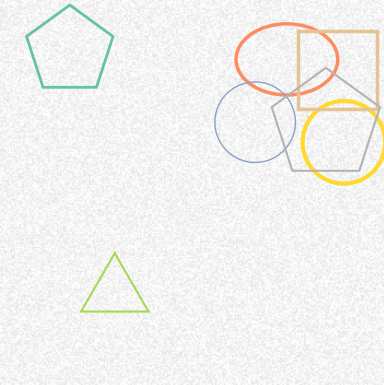[{"shape": "pentagon", "thickness": 2, "radius": 0.59, "center": [0.181, 0.869]}, {"shape": "oval", "thickness": 2.5, "radius": 0.66, "center": [0.745, 0.846]}, {"shape": "circle", "thickness": 1, "radius": 0.52, "center": [0.663, 0.683]}, {"shape": "triangle", "thickness": 1.5, "radius": 0.51, "center": [0.298, 0.241]}, {"shape": "circle", "thickness": 3, "radius": 0.54, "center": [0.893, 0.63]}, {"shape": "square", "thickness": 2.5, "radius": 0.51, "center": [0.877, 0.818]}, {"shape": "pentagon", "thickness": 1.5, "radius": 0.74, "center": [0.846, 0.676]}]